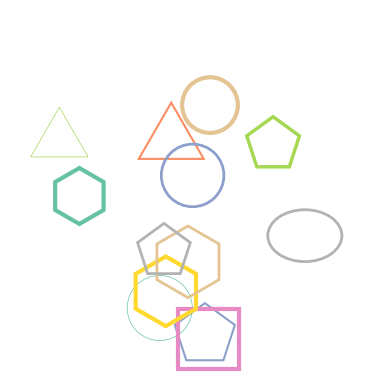[{"shape": "circle", "thickness": 0.5, "radius": 0.42, "center": [0.415, 0.2]}, {"shape": "hexagon", "thickness": 3, "radius": 0.36, "center": [0.206, 0.491]}, {"shape": "triangle", "thickness": 1.5, "radius": 0.49, "center": [0.445, 0.636]}, {"shape": "pentagon", "thickness": 1.5, "radius": 0.41, "center": [0.532, 0.131]}, {"shape": "circle", "thickness": 2, "radius": 0.41, "center": [0.5, 0.544]}, {"shape": "square", "thickness": 3, "radius": 0.39, "center": [0.542, 0.12]}, {"shape": "pentagon", "thickness": 2.5, "radius": 0.36, "center": [0.709, 0.625]}, {"shape": "triangle", "thickness": 0.5, "radius": 0.43, "center": [0.154, 0.635]}, {"shape": "hexagon", "thickness": 3, "radius": 0.45, "center": [0.431, 0.243]}, {"shape": "hexagon", "thickness": 2, "radius": 0.46, "center": [0.488, 0.32]}, {"shape": "circle", "thickness": 3, "radius": 0.36, "center": [0.545, 0.727]}, {"shape": "oval", "thickness": 2, "radius": 0.48, "center": [0.792, 0.388]}, {"shape": "pentagon", "thickness": 2, "radius": 0.36, "center": [0.426, 0.348]}]